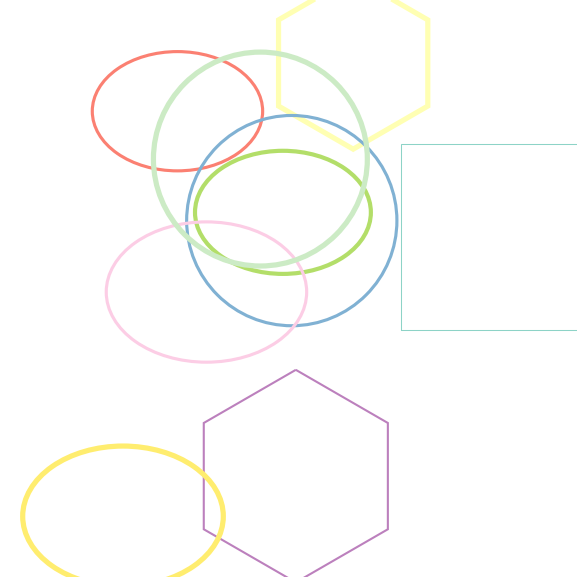[{"shape": "square", "thickness": 0.5, "radius": 0.81, "center": [0.856, 0.588]}, {"shape": "hexagon", "thickness": 2.5, "radius": 0.75, "center": [0.612, 0.89]}, {"shape": "oval", "thickness": 1.5, "radius": 0.74, "center": [0.307, 0.807]}, {"shape": "circle", "thickness": 1.5, "radius": 0.91, "center": [0.505, 0.617]}, {"shape": "oval", "thickness": 2, "radius": 0.76, "center": [0.49, 0.631]}, {"shape": "oval", "thickness": 1.5, "radius": 0.87, "center": [0.358, 0.493]}, {"shape": "hexagon", "thickness": 1, "radius": 0.92, "center": [0.512, 0.175]}, {"shape": "circle", "thickness": 2.5, "radius": 0.93, "center": [0.451, 0.724]}, {"shape": "oval", "thickness": 2.5, "radius": 0.87, "center": [0.213, 0.105]}]